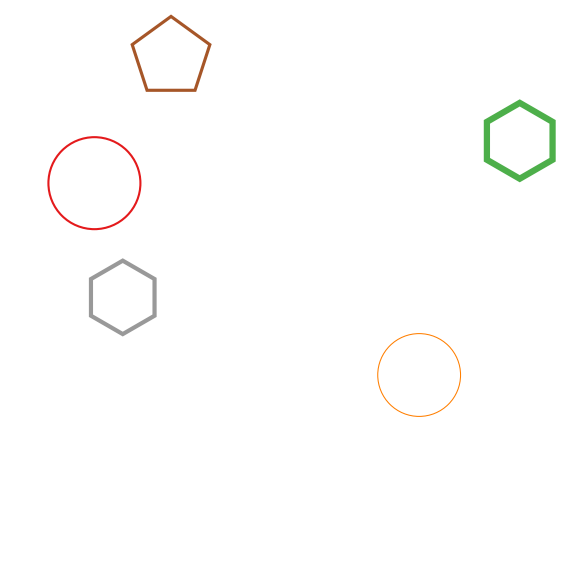[{"shape": "circle", "thickness": 1, "radius": 0.4, "center": [0.163, 0.682]}, {"shape": "hexagon", "thickness": 3, "radius": 0.33, "center": [0.9, 0.755]}, {"shape": "circle", "thickness": 0.5, "radius": 0.36, "center": [0.726, 0.35]}, {"shape": "pentagon", "thickness": 1.5, "radius": 0.35, "center": [0.296, 0.9]}, {"shape": "hexagon", "thickness": 2, "radius": 0.32, "center": [0.213, 0.484]}]